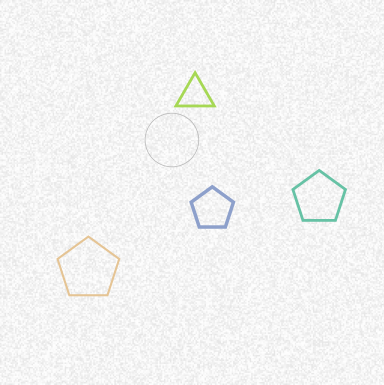[{"shape": "pentagon", "thickness": 2, "radius": 0.36, "center": [0.829, 0.486]}, {"shape": "pentagon", "thickness": 2.5, "radius": 0.29, "center": [0.551, 0.457]}, {"shape": "triangle", "thickness": 2, "radius": 0.29, "center": [0.507, 0.754]}, {"shape": "pentagon", "thickness": 1.5, "radius": 0.42, "center": [0.23, 0.301]}, {"shape": "circle", "thickness": 0.5, "radius": 0.35, "center": [0.447, 0.636]}]